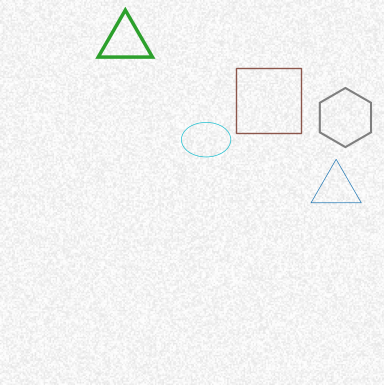[{"shape": "triangle", "thickness": 0.5, "radius": 0.38, "center": [0.873, 0.511]}, {"shape": "triangle", "thickness": 2.5, "radius": 0.41, "center": [0.326, 0.892]}, {"shape": "square", "thickness": 1, "radius": 0.42, "center": [0.698, 0.739]}, {"shape": "hexagon", "thickness": 1.5, "radius": 0.38, "center": [0.897, 0.695]}, {"shape": "oval", "thickness": 0.5, "radius": 0.32, "center": [0.535, 0.637]}]